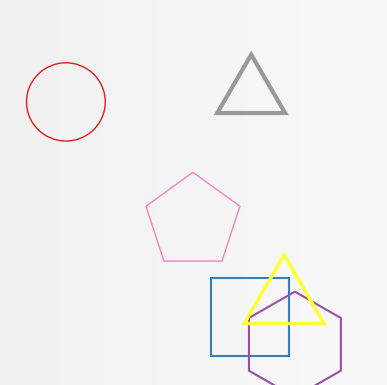[{"shape": "circle", "thickness": 1, "radius": 0.51, "center": [0.17, 0.735]}, {"shape": "square", "thickness": 1.5, "radius": 0.51, "center": [0.645, 0.177]}, {"shape": "hexagon", "thickness": 1.5, "radius": 0.68, "center": [0.761, 0.106]}, {"shape": "triangle", "thickness": 2.5, "radius": 0.59, "center": [0.733, 0.219]}, {"shape": "pentagon", "thickness": 1, "radius": 0.64, "center": [0.498, 0.425]}, {"shape": "triangle", "thickness": 3, "radius": 0.51, "center": [0.648, 0.757]}]